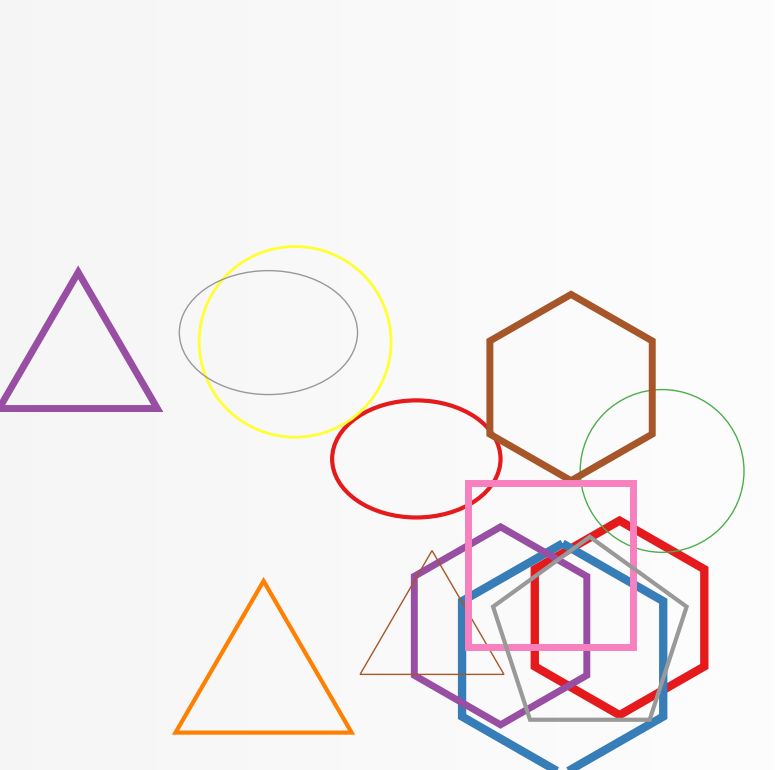[{"shape": "oval", "thickness": 1.5, "radius": 0.54, "center": [0.537, 0.404]}, {"shape": "hexagon", "thickness": 3, "radius": 0.63, "center": [0.799, 0.198]}, {"shape": "hexagon", "thickness": 3, "radius": 0.75, "center": [0.726, 0.144]}, {"shape": "circle", "thickness": 0.5, "radius": 0.53, "center": [0.854, 0.388]}, {"shape": "triangle", "thickness": 2.5, "radius": 0.59, "center": [0.101, 0.528]}, {"shape": "hexagon", "thickness": 2.5, "radius": 0.64, "center": [0.646, 0.187]}, {"shape": "triangle", "thickness": 1.5, "radius": 0.66, "center": [0.34, 0.114]}, {"shape": "circle", "thickness": 1, "radius": 0.62, "center": [0.381, 0.556]}, {"shape": "triangle", "thickness": 0.5, "radius": 0.54, "center": [0.557, 0.178]}, {"shape": "hexagon", "thickness": 2.5, "radius": 0.6, "center": [0.737, 0.497]}, {"shape": "square", "thickness": 2.5, "radius": 0.53, "center": [0.71, 0.266]}, {"shape": "pentagon", "thickness": 1.5, "radius": 0.66, "center": [0.761, 0.172]}, {"shape": "oval", "thickness": 0.5, "radius": 0.57, "center": [0.346, 0.568]}]